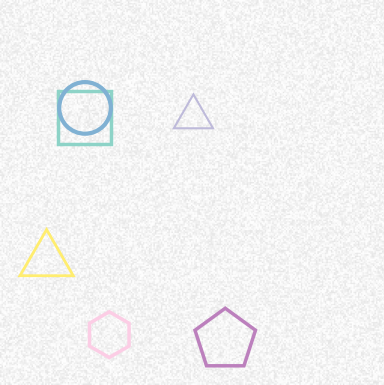[{"shape": "square", "thickness": 2.5, "radius": 0.35, "center": [0.219, 0.695]}, {"shape": "triangle", "thickness": 1.5, "radius": 0.29, "center": [0.502, 0.696]}, {"shape": "circle", "thickness": 3, "radius": 0.34, "center": [0.221, 0.72]}, {"shape": "hexagon", "thickness": 2.5, "radius": 0.3, "center": [0.284, 0.131]}, {"shape": "pentagon", "thickness": 2.5, "radius": 0.41, "center": [0.585, 0.117]}, {"shape": "triangle", "thickness": 2, "radius": 0.4, "center": [0.121, 0.324]}]